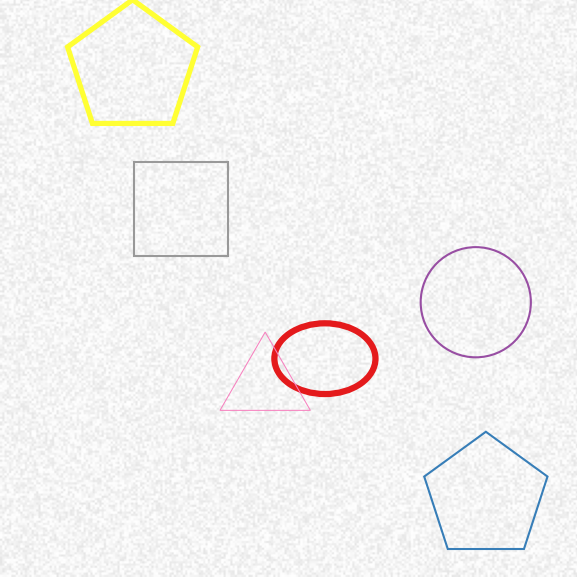[{"shape": "oval", "thickness": 3, "radius": 0.44, "center": [0.563, 0.378]}, {"shape": "pentagon", "thickness": 1, "radius": 0.56, "center": [0.841, 0.139]}, {"shape": "circle", "thickness": 1, "radius": 0.48, "center": [0.824, 0.476]}, {"shape": "pentagon", "thickness": 2.5, "radius": 0.59, "center": [0.23, 0.881]}, {"shape": "triangle", "thickness": 0.5, "radius": 0.45, "center": [0.459, 0.334]}, {"shape": "square", "thickness": 1, "radius": 0.41, "center": [0.313, 0.638]}]